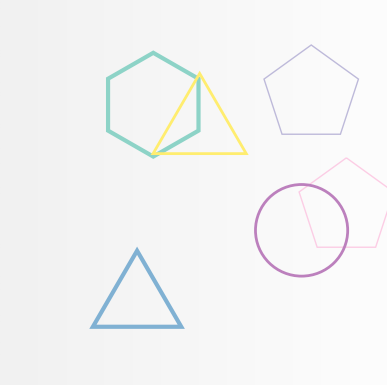[{"shape": "hexagon", "thickness": 3, "radius": 0.67, "center": [0.396, 0.728]}, {"shape": "pentagon", "thickness": 1, "radius": 0.64, "center": [0.803, 0.755]}, {"shape": "triangle", "thickness": 3, "radius": 0.66, "center": [0.354, 0.217]}, {"shape": "pentagon", "thickness": 1, "radius": 0.64, "center": [0.894, 0.462]}, {"shape": "circle", "thickness": 2, "radius": 0.59, "center": [0.778, 0.402]}, {"shape": "triangle", "thickness": 2, "radius": 0.69, "center": [0.515, 0.67]}]